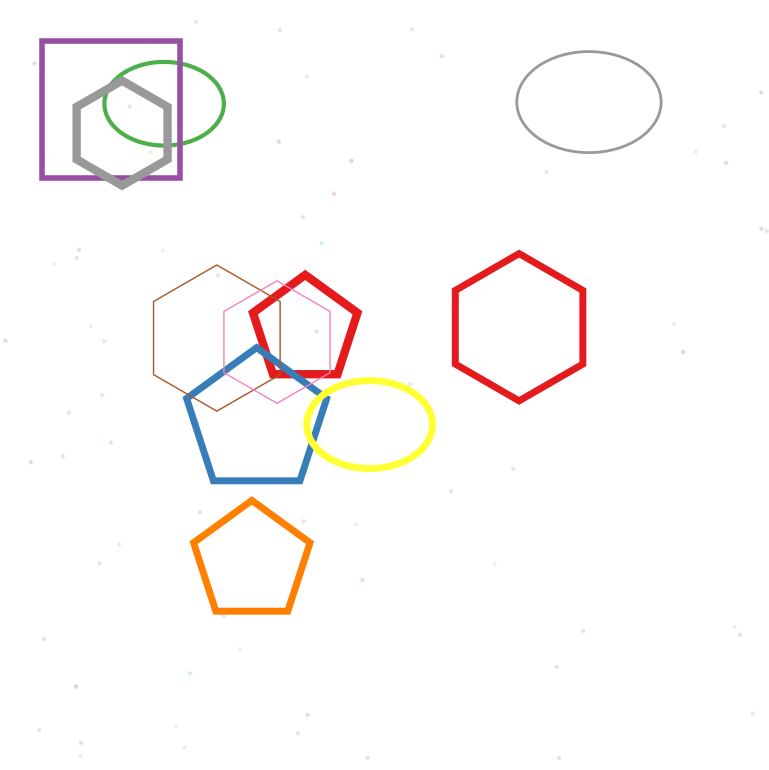[{"shape": "hexagon", "thickness": 2.5, "radius": 0.48, "center": [0.674, 0.575]}, {"shape": "pentagon", "thickness": 3, "radius": 0.36, "center": [0.396, 0.572]}, {"shape": "pentagon", "thickness": 2.5, "radius": 0.48, "center": [0.333, 0.453]}, {"shape": "oval", "thickness": 1.5, "radius": 0.39, "center": [0.213, 0.865]}, {"shape": "square", "thickness": 2, "radius": 0.45, "center": [0.144, 0.858]}, {"shape": "pentagon", "thickness": 2.5, "radius": 0.4, "center": [0.327, 0.271]}, {"shape": "oval", "thickness": 2.5, "radius": 0.41, "center": [0.48, 0.449]}, {"shape": "hexagon", "thickness": 0.5, "radius": 0.47, "center": [0.282, 0.561]}, {"shape": "hexagon", "thickness": 0.5, "radius": 0.4, "center": [0.36, 0.556]}, {"shape": "oval", "thickness": 1, "radius": 0.47, "center": [0.765, 0.867]}, {"shape": "hexagon", "thickness": 3, "radius": 0.34, "center": [0.159, 0.827]}]